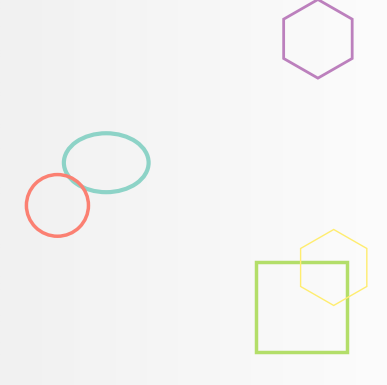[{"shape": "oval", "thickness": 3, "radius": 0.55, "center": [0.274, 0.577]}, {"shape": "circle", "thickness": 2.5, "radius": 0.4, "center": [0.148, 0.466]}, {"shape": "square", "thickness": 2.5, "radius": 0.58, "center": [0.778, 0.202]}, {"shape": "hexagon", "thickness": 2, "radius": 0.51, "center": [0.82, 0.899]}, {"shape": "hexagon", "thickness": 1, "radius": 0.49, "center": [0.861, 0.305]}]